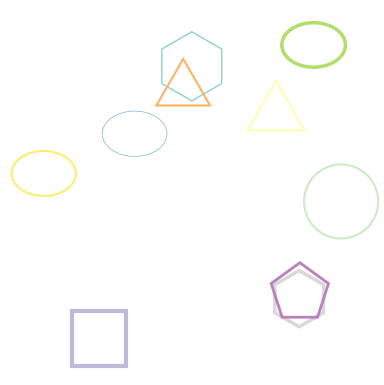[{"shape": "hexagon", "thickness": 1, "radius": 0.45, "center": [0.498, 0.828]}, {"shape": "triangle", "thickness": 1.5, "radius": 0.43, "center": [0.717, 0.704]}, {"shape": "square", "thickness": 3, "radius": 0.36, "center": [0.257, 0.121]}, {"shape": "oval", "thickness": 0.5, "radius": 0.42, "center": [0.35, 0.653]}, {"shape": "triangle", "thickness": 1.5, "radius": 0.4, "center": [0.476, 0.766]}, {"shape": "oval", "thickness": 2.5, "radius": 0.41, "center": [0.815, 0.883]}, {"shape": "hexagon", "thickness": 2.5, "radius": 0.37, "center": [0.777, 0.224]}, {"shape": "pentagon", "thickness": 2, "radius": 0.39, "center": [0.779, 0.239]}, {"shape": "circle", "thickness": 1.5, "radius": 0.48, "center": [0.886, 0.477]}, {"shape": "oval", "thickness": 1.5, "radius": 0.42, "center": [0.114, 0.549]}]